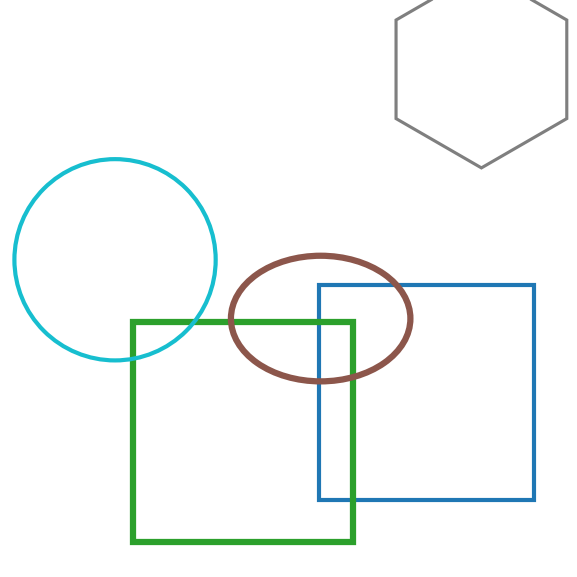[{"shape": "square", "thickness": 2, "radius": 0.93, "center": [0.738, 0.32]}, {"shape": "square", "thickness": 3, "radius": 0.95, "center": [0.42, 0.25]}, {"shape": "oval", "thickness": 3, "radius": 0.78, "center": [0.555, 0.448]}, {"shape": "hexagon", "thickness": 1.5, "radius": 0.85, "center": [0.834, 0.879]}, {"shape": "circle", "thickness": 2, "radius": 0.87, "center": [0.199, 0.549]}]